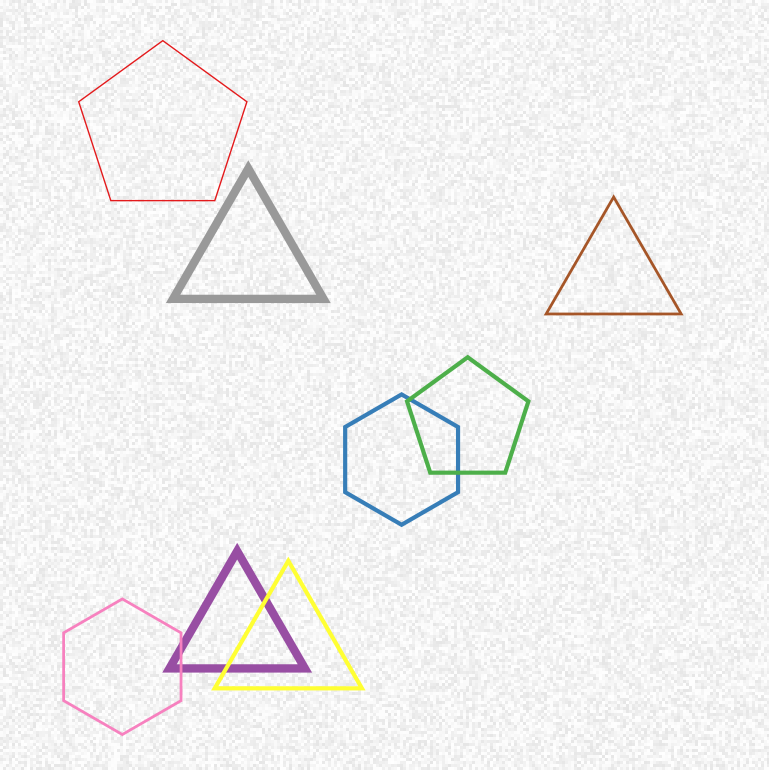[{"shape": "pentagon", "thickness": 0.5, "radius": 0.57, "center": [0.211, 0.832]}, {"shape": "hexagon", "thickness": 1.5, "radius": 0.42, "center": [0.522, 0.403]}, {"shape": "pentagon", "thickness": 1.5, "radius": 0.41, "center": [0.607, 0.453]}, {"shape": "triangle", "thickness": 3, "radius": 0.51, "center": [0.308, 0.183]}, {"shape": "triangle", "thickness": 1.5, "radius": 0.55, "center": [0.374, 0.161]}, {"shape": "triangle", "thickness": 1, "radius": 0.51, "center": [0.797, 0.643]}, {"shape": "hexagon", "thickness": 1, "radius": 0.44, "center": [0.159, 0.134]}, {"shape": "triangle", "thickness": 3, "radius": 0.56, "center": [0.322, 0.668]}]